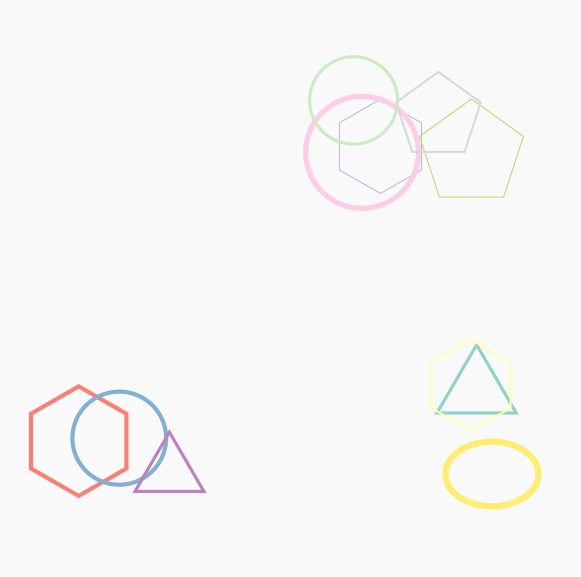[{"shape": "triangle", "thickness": 1.5, "radius": 0.39, "center": [0.82, 0.323]}, {"shape": "hexagon", "thickness": 1, "radius": 0.39, "center": [0.81, 0.332]}, {"shape": "hexagon", "thickness": 0.5, "radius": 0.41, "center": [0.654, 0.746]}, {"shape": "hexagon", "thickness": 2, "radius": 0.47, "center": [0.135, 0.235]}, {"shape": "circle", "thickness": 2, "radius": 0.4, "center": [0.205, 0.24]}, {"shape": "pentagon", "thickness": 0.5, "radius": 0.47, "center": [0.811, 0.734]}, {"shape": "circle", "thickness": 2.5, "radius": 0.49, "center": [0.623, 0.735]}, {"shape": "pentagon", "thickness": 1, "radius": 0.38, "center": [0.754, 0.798]}, {"shape": "triangle", "thickness": 1.5, "radius": 0.34, "center": [0.291, 0.182]}, {"shape": "circle", "thickness": 1.5, "radius": 0.38, "center": [0.608, 0.825]}, {"shape": "oval", "thickness": 3, "radius": 0.4, "center": [0.846, 0.178]}]